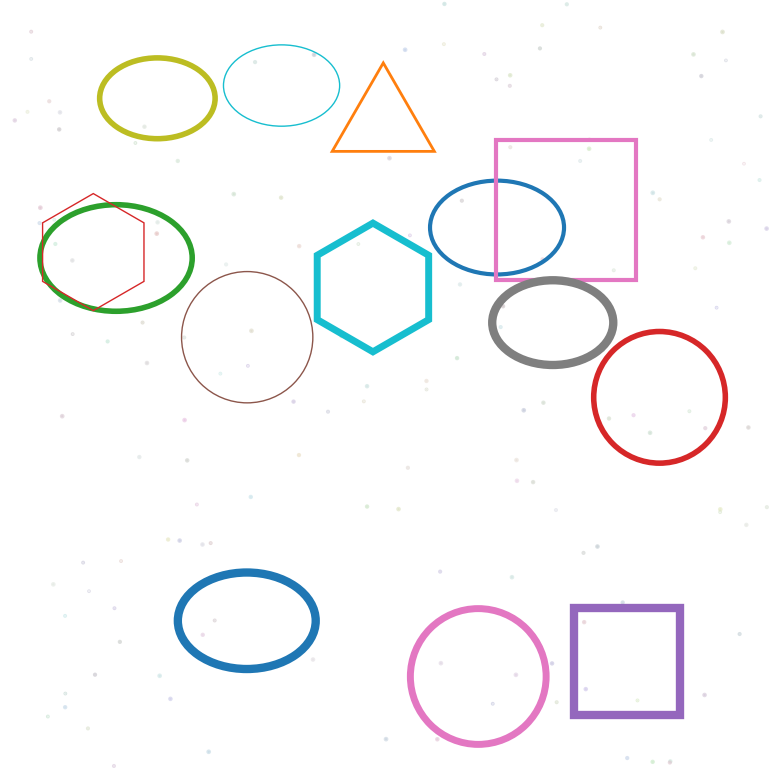[{"shape": "oval", "thickness": 3, "radius": 0.45, "center": [0.32, 0.194]}, {"shape": "oval", "thickness": 1.5, "radius": 0.44, "center": [0.645, 0.704]}, {"shape": "triangle", "thickness": 1, "radius": 0.38, "center": [0.498, 0.842]}, {"shape": "oval", "thickness": 2, "radius": 0.49, "center": [0.151, 0.665]}, {"shape": "hexagon", "thickness": 0.5, "radius": 0.38, "center": [0.121, 0.673]}, {"shape": "circle", "thickness": 2, "radius": 0.43, "center": [0.857, 0.484]}, {"shape": "square", "thickness": 3, "radius": 0.35, "center": [0.814, 0.141]}, {"shape": "circle", "thickness": 0.5, "radius": 0.43, "center": [0.321, 0.562]}, {"shape": "square", "thickness": 1.5, "radius": 0.45, "center": [0.735, 0.727]}, {"shape": "circle", "thickness": 2.5, "radius": 0.44, "center": [0.621, 0.121]}, {"shape": "oval", "thickness": 3, "radius": 0.39, "center": [0.718, 0.581]}, {"shape": "oval", "thickness": 2, "radius": 0.37, "center": [0.204, 0.872]}, {"shape": "oval", "thickness": 0.5, "radius": 0.38, "center": [0.366, 0.889]}, {"shape": "hexagon", "thickness": 2.5, "radius": 0.42, "center": [0.484, 0.627]}]